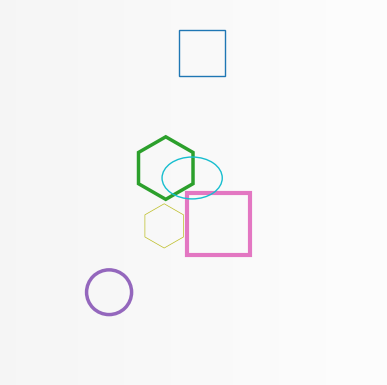[{"shape": "square", "thickness": 1, "radius": 0.3, "center": [0.521, 0.863]}, {"shape": "hexagon", "thickness": 2.5, "radius": 0.41, "center": [0.428, 0.563]}, {"shape": "circle", "thickness": 2.5, "radius": 0.29, "center": [0.281, 0.241]}, {"shape": "square", "thickness": 3, "radius": 0.41, "center": [0.563, 0.419]}, {"shape": "hexagon", "thickness": 0.5, "radius": 0.29, "center": [0.424, 0.413]}, {"shape": "oval", "thickness": 1, "radius": 0.39, "center": [0.496, 0.538]}]